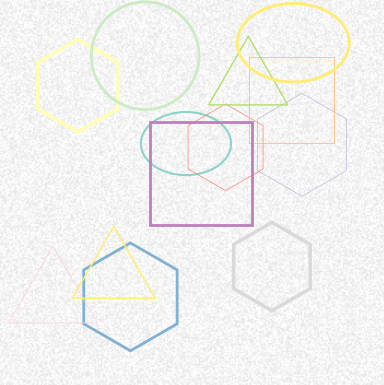[{"shape": "oval", "thickness": 1.5, "radius": 0.59, "center": [0.483, 0.627]}, {"shape": "hexagon", "thickness": 2.5, "radius": 0.6, "center": [0.202, 0.778]}, {"shape": "hexagon", "thickness": 0.5, "radius": 0.67, "center": [0.784, 0.624]}, {"shape": "hexagon", "thickness": 0.5, "radius": 0.56, "center": [0.586, 0.617]}, {"shape": "hexagon", "thickness": 2, "radius": 0.7, "center": [0.339, 0.229]}, {"shape": "square", "thickness": 0.5, "radius": 0.55, "center": [0.757, 0.74]}, {"shape": "triangle", "thickness": 1, "radius": 0.59, "center": [0.645, 0.787]}, {"shape": "triangle", "thickness": 0.5, "radius": 0.66, "center": [0.137, 0.228]}, {"shape": "hexagon", "thickness": 2.5, "radius": 0.57, "center": [0.706, 0.308]}, {"shape": "square", "thickness": 2, "radius": 0.67, "center": [0.522, 0.549]}, {"shape": "circle", "thickness": 2, "radius": 0.7, "center": [0.377, 0.855]}, {"shape": "triangle", "thickness": 1, "radius": 0.62, "center": [0.296, 0.288]}, {"shape": "oval", "thickness": 2, "radius": 0.73, "center": [0.762, 0.889]}]